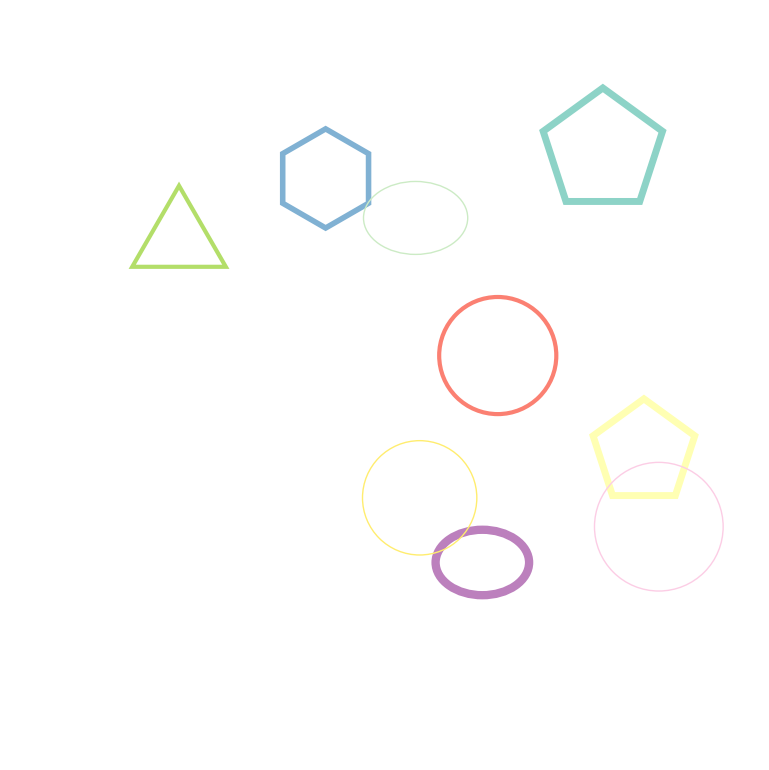[{"shape": "pentagon", "thickness": 2.5, "radius": 0.41, "center": [0.783, 0.804]}, {"shape": "pentagon", "thickness": 2.5, "radius": 0.35, "center": [0.836, 0.413]}, {"shape": "circle", "thickness": 1.5, "radius": 0.38, "center": [0.646, 0.538]}, {"shape": "hexagon", "thickness": 2, "radius": 0.32, "center": [0.423, 0.768]}, {"shape": "triangle", "thickness": 1.5, "radius": 0.35, "center": [0.232, 0.689]}, {"shape": "circle", "thickness": 0.5, "radius": 0.42, "center": [0.856, 0.316]}, {"shape": "oval", "thickness": 3, "radius": 0.3, "center": [0.626, 0.27]}, {"shape": "oval", "thickness": 0.5, "radius": 0.34, "center": [0.54, 0.717]}, {"shape": "circle", "thickness": 0.5, "radius": 0.37, "center": [0.545, 0.353]}]